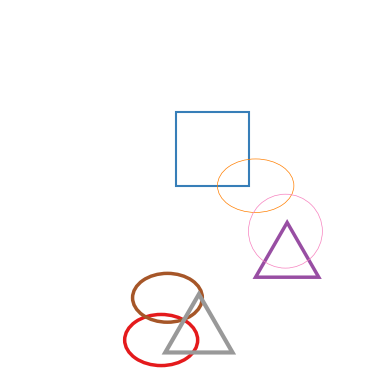[{"shape": "oval", "thickness": 2.5, "radius": 0.47, "center": [0.419, 0.117]}, {"shape": "square", "thickness": 1.5, "radius": 0.48, "center": [0.552, 0.613]}, {"shape": "triangle", "thickness": 2.5, "radius": 0.47, "center": [0.746, 0.327]}, {"shape": "oval", "thickness": 0.5, "radius": 0.5, "center": [0.664, 0.518]}, {"shape": "oval", "thickness": 2.5, "radius": 0.45, "center": [0.435, 0.227]}, {"shape": "circle", "thickness": 0.5, "radius": 0.48, "center": [0.741, 0.4]}, {"shape": "triangle", "thickness": 3, "radius": 0.5, "center": [0.517, 0.135]}]